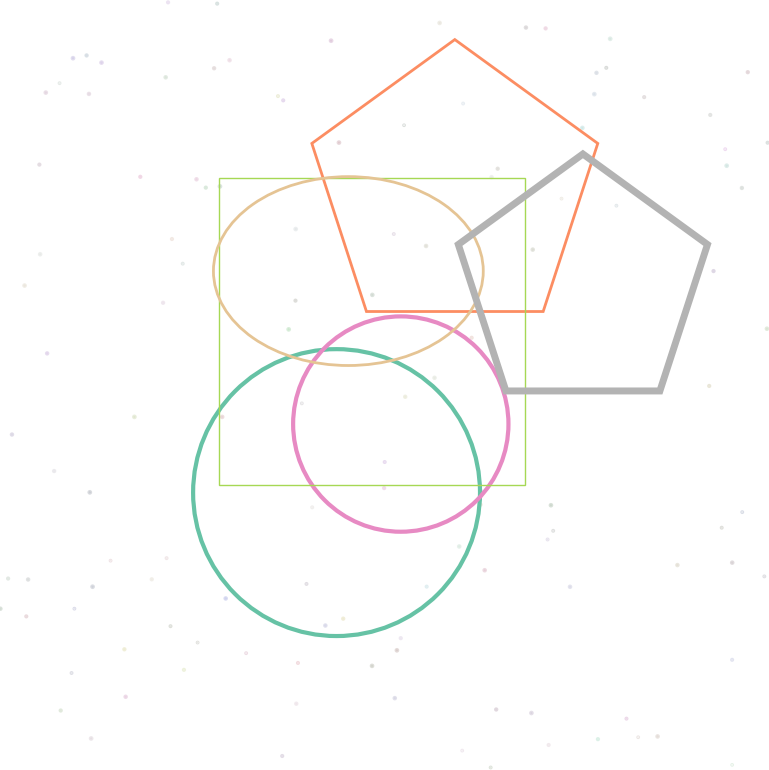[{"shape": "circle", "thickness": 1.5, "radius": 0.93, "center": [0.437, 0.36]}, {"shape": "pentagon", "thickness": 1, "radius": 0.98, "center": [0.591, 0.753]}, {"shape": "circle", "thickness": 1.5, "radius": 0.7, "center": [0.521, 0.449]}, {"shape": "square", "thickness": 0.5, "radius": 0.99, "center": [0.483, 0.57]}, {"shape": "oval", "thickness": 1, "radius": 0.88, "center": [0.452, 0.648]}, {"shape": "pentagon", "thickness": 2.5, "radius": 0.85, "center": [0.757, 0.63]}]